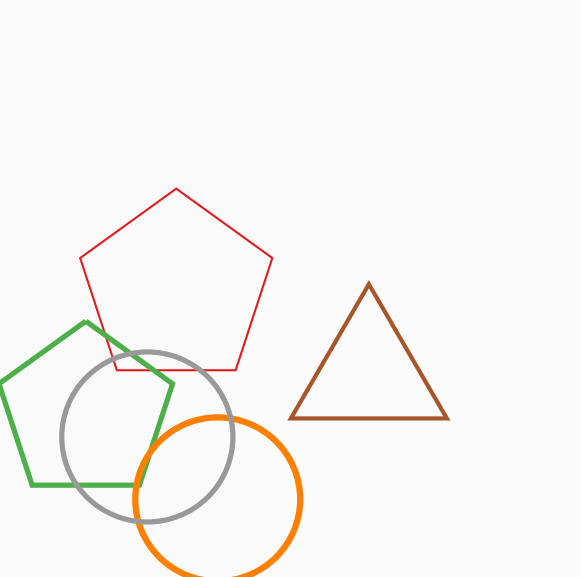[{"shape": "pentagon", "thickness": 1, "radius": 0.87, "center": [0.303, 0.499]}, {"shape": "pentagon", "thickness": 2.5, "radius": 0.79, "center": [0.148, 0.286]}, {"shape": "circle", "thickness": 3, "radius": 0.71, "center": [0.375, 0.135]}, {"shape": "triangle", "thickness": 2, "radius": 0.77, "center": [0.635, 0.352]}, {"shape": "circle", "thickness": 2.5, "radius": 0.74, "center": [0.253, 0.242]}]